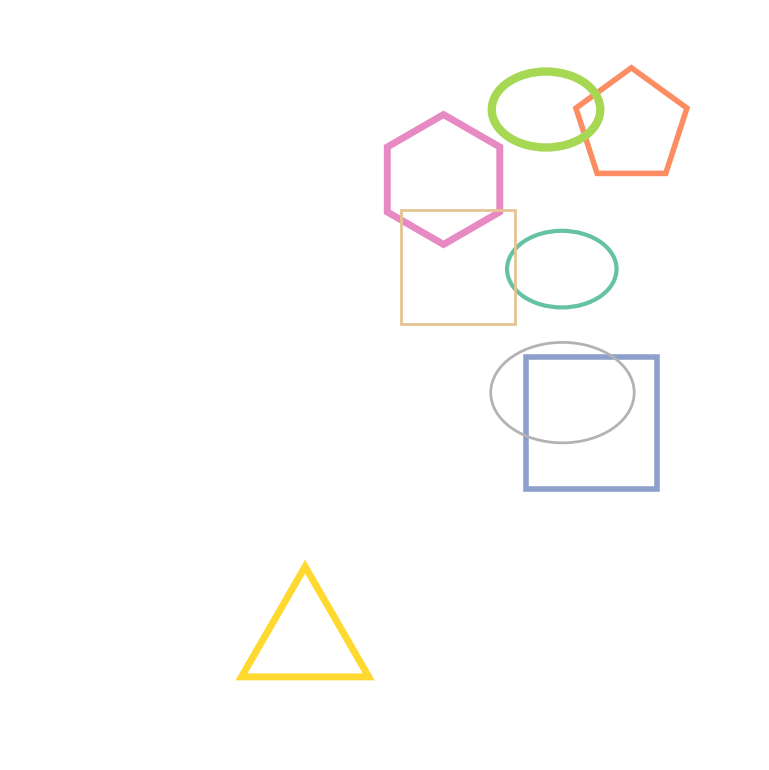[{"shape": "oval", "thickness": 1.5, "radius": 0.36, "center": [0.73, 0.65]}, {"shape": "pentagon", "thickness": 2, "radius": 0.38, "center": [0.82, 0.836]}, {"shape": "square", "thickness": 2, "radius": 0.43, "center": [0.768, 0.451]}, {"shape": "hexagon", "thickness": 2.5, "radius": 0.42, "center": [0.576, 0.767]}, {"shape": "oval", "thickness": 3, "radius": 0.35, "center": [0.709, 0.858]}, {"shape": "triangle", "thickness": 2.5, "radius": 0.48, "center": [0.396, 0.169]}, {"shape": "square", "thickness": 1, "radius": 0.37, "center": [0.594, 0.654]}, {"shape": "oval", "thickness": 1, "radius": 0.47, "center": [0.73, 0.49]}]